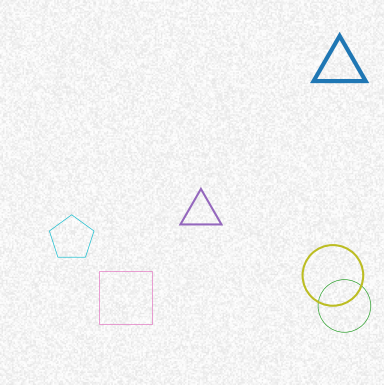[{"shape": "triangle", "thickness": 3, "radius": 0.39, "center": [0.882, 0.828]}, {"shape": "circle", "thickness": 0.5, "radius": 0.34, "center": [0.895, 0.205]}, {"shape": "triangle", "thickness": 1.5, "radius": 0.31, "center": [0.522, 0.448]}, {"shape": "square", "thickness": 0.5, "radius": 0.34, "center": [0.327, 0.227]}, {"shape": "circle", "thickness": 1.5, "radius": 0.39, "center": [0.865, 0.285]}, {"shape": "pentagon", "thickness": 0.5, "radius": 0.3, "center": [0.186, 0.381]}]